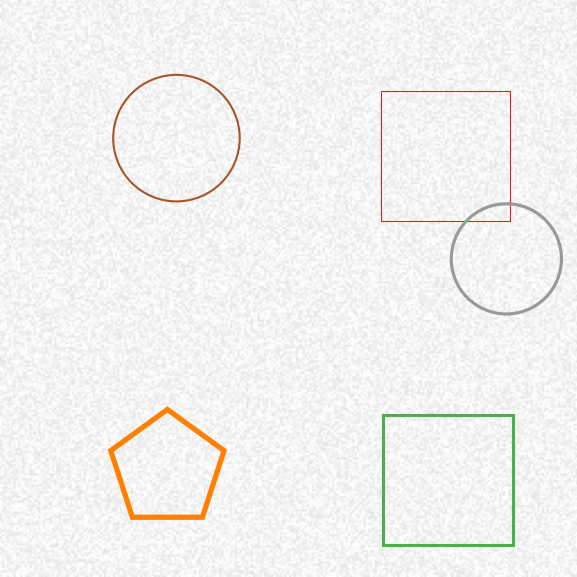[{"shape": "square", "thickness": 0.5, "radius": 0.56, "center": [0.771, 0.729]}, {"shape": "square", "thickness": 1.5, "radius": 0.56, "center": [0.776, 0.168]}, {"shape": "pentagon", "thickness": 2.5, "radius": 0.52, "center": [0.29, 0.187]}, {"shape": "circle", "thickness": 1, "radius": 0.55, "center": [0.306, 0.76]}, {"shape": "circle", "thickness": 1.5, "radius": 0.48, "center": [0.877, 0.551]}]